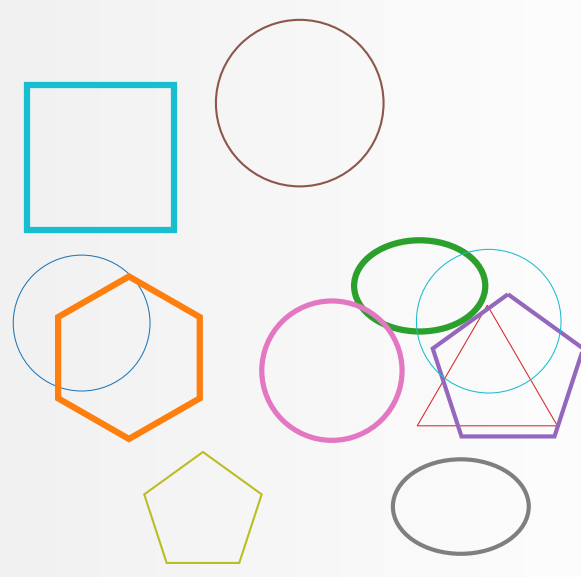[{"shape": "circle", "thickness": 0.5, "radius": 0.59, "center": [0.14, 0.44]}, {"shape": "hexagon", "thickness": 3, "radius": 0.7, "center": [0.222, 0.38]}, {"shape": "oval", "thickness": 3, "radius": 0.56, "center": [0.722, 0.504]}, {"shape": "triangle", "thickness": 0.5, "radius": 0.7, "center": [0.838, 0.331]}, {"shape": "pentagon", "thickness": 2, "radius": 0.68, "center": [0.874, 0.354]}, {"shape": "circle", "thickness": 1, "radius": 0.72, "center": [0.516, 0.821]}, {"shape": "circle", "thickness": 2.5, "radius": 0.6, "center": [0.571, 0.357]}, {"shape": "oval", "thickness": 2, "radius": 0.58, "center": [0.793, 0.122]}, {"shape": "pentagon", "thickness": 1, "radius": 0.53, "center": [0.349, 0.11]}, {"shape": "square", "thickness": 3, "radius": 0.63, "center": [0.173, 0.726]}, {"shape": "circle", "thickness": 0.5, "radius": 0.62, "center": [0.841, 0.443]}]